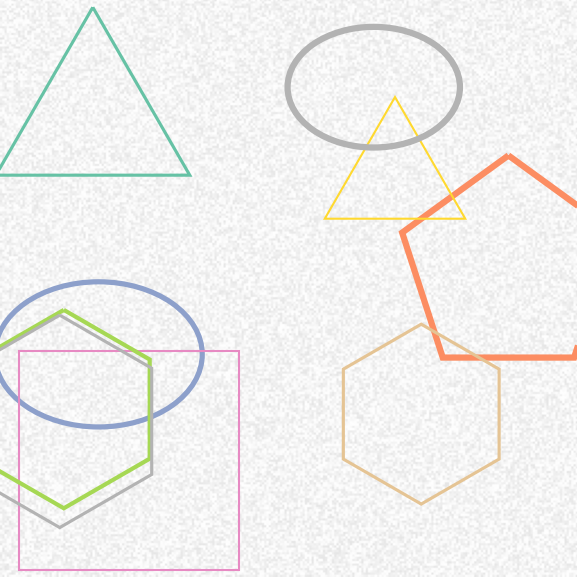[{"shape": "triangle", "thickness": 1.5, "radius": 0.97, "center": [0.161, 0.793]}, {"shape": "pentagon", "thickness": 3, "radius": 0.97, "center": [0.88, 0.537]}, {"shape": "oval", "thickness": 2.5, "radius": 0.9, "center": [0.171, 0.385]}, {"shape": "square", "thickness": 1, "radius": 0.95, "center": [0.224, 0.202]}, {"shape": "hexagon", "thickness": 2, "radius": 0.86, "center": [0.11, 0.291]}, {"shape": "triangle", "thickness": 1, "radius": 0.7, "center": [0.684, 0.691]}, {"shape": "hexagon", "thickness": 1.5, "radius": 0.78, "center": [0.729, 0.282]}, {"shape": "oval", "thickness": 3, "radius": 0.75, "center": [0.647, 0.848]}, {"shape": "hexagon", "thickness": 1.5, "radius": 0.92, "center": [0.103, 0.27]}]